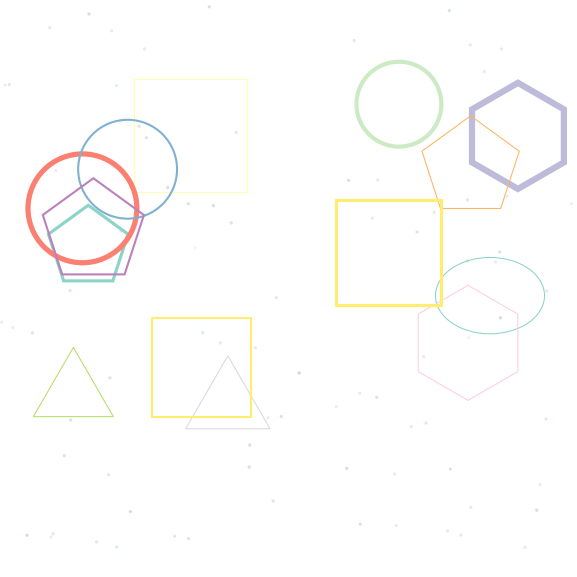[{"shape": "oval", "thickness": 0.5, "radius": 0.47, "center": [0.848, 0.487]}, {"shape": "pentagon", "thickness": 1.5, "radius": 0.36, "center": [0.153, 0.571]}, {"shape": "square", "thickness": 0.5, "radius": 0.49, "center": [0.329, 0.765]}, {"shape": "hexagon", "thickness": 3, "radius": 0.46, "center": [0.897, 0.764]}, {"shape": "circle", "thickness": 2.5, "radius": 0.47, "center": [0.143, 0.638]}, {"shape": "circle", "thickness": 1, "radius": 0.43, "center": [0.221, 0.706]}, {"shape": "pentagon", "thickness": 0.5, "radius": 0.44, "center": [0.815, 0.71]}, {"shape": "triangle", "thickness": 0.5, "radius": 0.4, "center": [0.127, 0.318]}, {"shape": "hexagon", "thickness": 0.5, "radius": 0.5, "center": [0.81, 0.405]}, {"shape": "triangle", "thickness": 0.5, "radius": 0.42, "center": [0.395, 0.299]}, {"shape": "pentagon", "thickness": 1, "radius": 0.46, "center": [0.162, 0.598]}, {"shape": "circle", "thickness": 2, "radius": 0.37, "center": [0.691, 0.819]}, {"shape": "square", "thickness": 1, "radius": 0.43, "center": [0.348, 0.363]}, {"shape": "square", "thickness": 1.5, "radius": 0.45, "center": [0.673, 0.562]}]